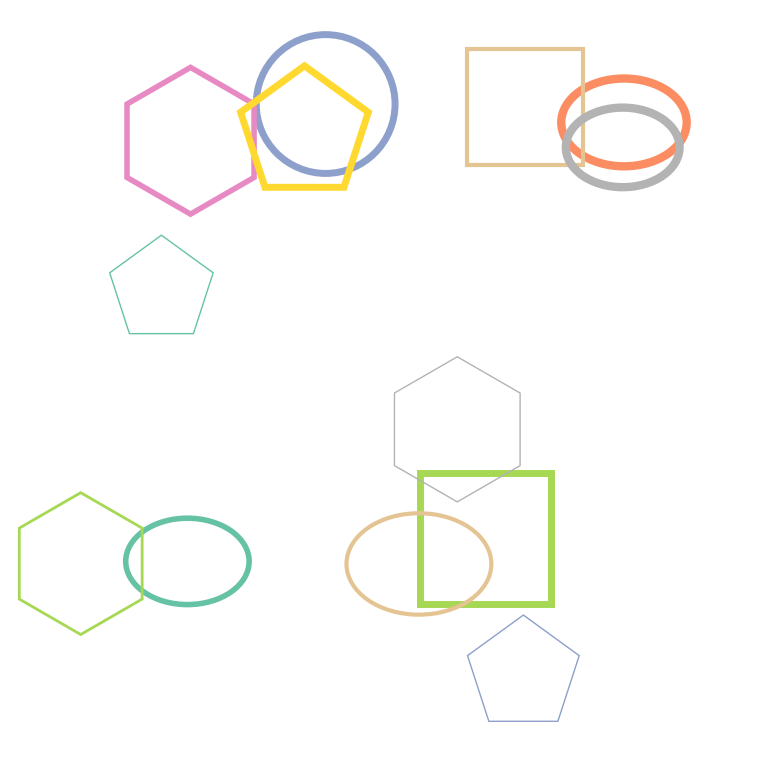[{"shape": "pentagon", "thickness": 0.5, "radius": 0.35, "center": [0.21, 0.624]}, {"shape": "oval", "thickness": 2, "radius": 0.4, "center": [0.243, 0.271]}, {"shape": "oval", "thickness": 3, "radius": 0.41, "center": [0.81, 0.841]}, {"shape": "pentagon", "thickness": 0.5, "radius": 0.38, "center": [0.68, 0.125]}, {"shape": "circle", "thickness": 2.5, "radius": 0.45, "center": [0.423, 0.865]}, {"shape": "hexagon", "thickness": 2, "radius": 0.48, "center": [0.247, 0.817]}, {"shape": "hexagon", "thickness": 1, "radius": 0.46, "center": [0.105, 0.268]}, {"shape": "square", "thickness": 2.5, "radius": 0.42, "center": [0.63, 0.3]}, {"shape": "pentagon", "thickness": 2.5, "radius": 0.44, "center": [0.395, 0.827]}, {"shape": "oval", "thickness": 1.5, "radius": 0.47, "center": [0.544, 0.268]}, {"shape": "square", "thickness": 1.5, "radius": 0.38, "center": [0.682, 0.861]}, {"shape": "hexagon", "thickness": 0.5, "radius": 0.47, "center": [0.594, 0.442]}, {"shape": "oval", "thickness": 3, "radius": 0.37, "center": [0.809, 0.809]}]